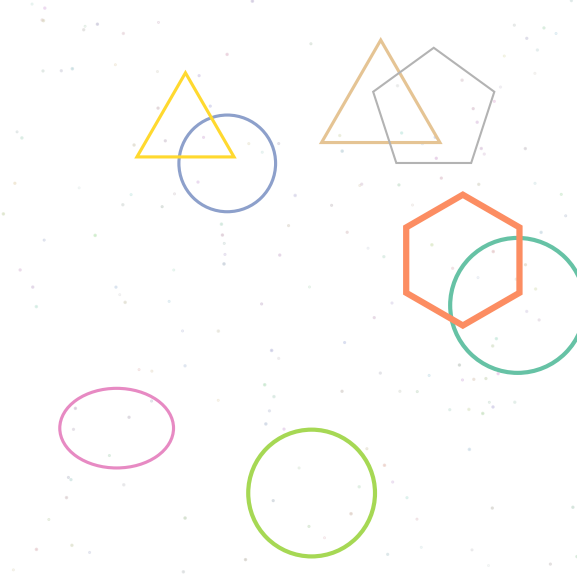[{"shape": "circle", "thickness": 2, "radius": 0.58, "center": [0.896, 0.47]}, {"shape": "hexagon", "thickness": 3, "radius": 0.57, "center": [0.801, 0.549]}, {"shape": "circle", "thickness": 1.5, "radius": 0.42, "center": [0.394, 0.716]}, {"shape": "oval", "thickness": 1.5, "radius": 0.49, "center": [0.202, 0.258]}, {"shape": "circle", "thickness": 2, "radius": 0.55, "center": [0.54, 0.145]}, {"shape": "triangle", "thickness": 1.5, "radius": 0.49, "center": [0.321, 0.776]}, {"shape": "triangle", "thickness": 1.5, "radius": 0.59, "center": [0.659, 0.811]}, {"shape": "pentagon", "thickness": 1, "radius": 0.55, "center": [0.751, 0.806]}]